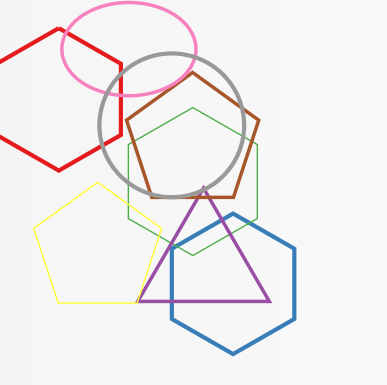[{"shape": "hexagon", "thickness": 3, "radius": 0.92, "center": [0.152, 0.742]}, {"shape": "hexagon", "thickness": 3, "radius": 0.91, "center": [0.602, 0.263]}, {"shape": "hexagon", "thickness": 1, "radius": 0.96, "center": [0.498, 0.528]}, {"shape": "triangle", "thickness": 2.5, "radius": 0.98, "center": [0.525, 0.315]}, {"shape": "pentagon", "thickness": 1, "radius": 0.87, "center": [0.252, 0.353]}, {"shape": "pentagon", "thickness": 2.5, "radius": 0.9, "center": [0.497, 0.632]}, {"shape": "oval", "thickness": 2.5, "radius": 0.87, "center": [0.333, 0.872]}, {"shape": "circle", "thickness": 3, "radius": 0.93, "center": [0.443, 0.674]}]